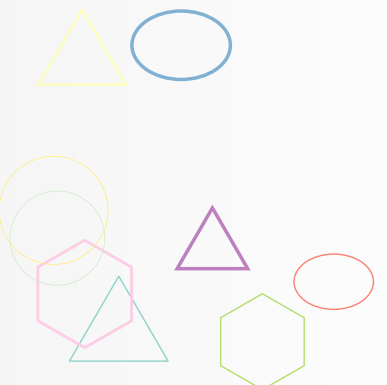[{"shape": "triangle", "thickness": 1, "radius": 0.74, "center": [0.307, 0.136]}, {"shape": "triangle", "thickness": 1.5, "radius": 0.65, "center": [0.212, 0.845]}, {"shape": "oval", "thickness": 1, "radius": 0.51, "center": [0.861, 0.268]}, {"shape": "oval", "thickness": 2.5, "radius": 0.64, "center": [0.468, 0.882]}, {"shape": "hexagon", "thickness": 1, "radius": 0.62, "center": [0.677, 0.112]}, {"shape": "hexagon", "thickness": 2, "radius": 0.7, "center": [0.219, 0.236]}, {"shape": "triangle", "thickness": 2.5, "radius": 0.53, "center": [0.548, 0.355]}, {"shape": "circle", "thickness": 0.5, "radius": 0.61, "center": [0.148, 0.381]}, {"shape": "circle", "thickness": 0.5, "radius": 0.7, "center": [0.138, 0.454]}]